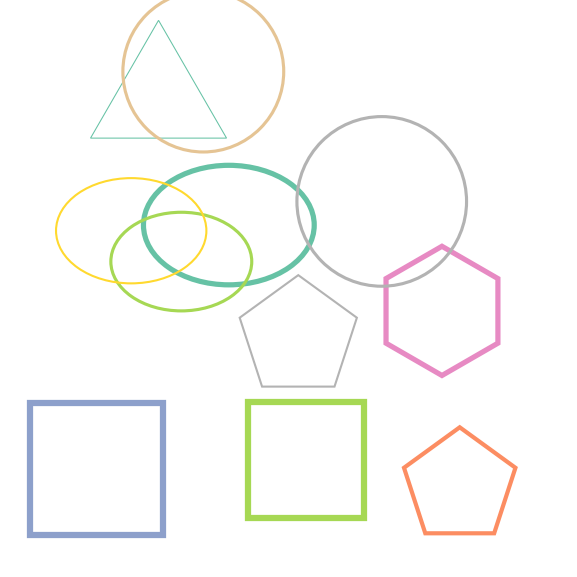[{"shape": "triangle", "thickness": 0.5, "radius": 0.68, "center": [0.275, 0.828]}, {"shape": "oval", "thickness": 2.5, "radius": 0.74, "center": [0.396, 0.609]}, {"shape": "pentagon", "thickness": 2, "radius": 0.51, "center": [0.796, 0.158]}, {"shape": "square", "thickness": 3, "radius": 0.57, "center": [0.167, 0.188]}, {"shape": "hexagon", "thickness": 2.5, "radius": 0.56, "center": [0.765, 0.461]}, {"shape": "oval", "thickness": 1.5, "radius": 0.61, "center": [0.314, 0.546]}, {"shape": "square", "thickness": 3, "radius": 0.5, "center": [0.53, 0.203]}, {"shape": "oval", "thickness": 1, "radius": 0.65, "center": [0.227, 0.6]}, {"shape": "circle", "thickness": 1.5, "radius": 0.7, "center": [0.352, 0.875]}, {"shape": "pentagon", "thickness": 1, "radius": 0.53, "center": [0.517, 0.416]}, {"shape": "circle", "thickness": 1.5, "radius": 0.73, "center": [0.661, 0.65]}]